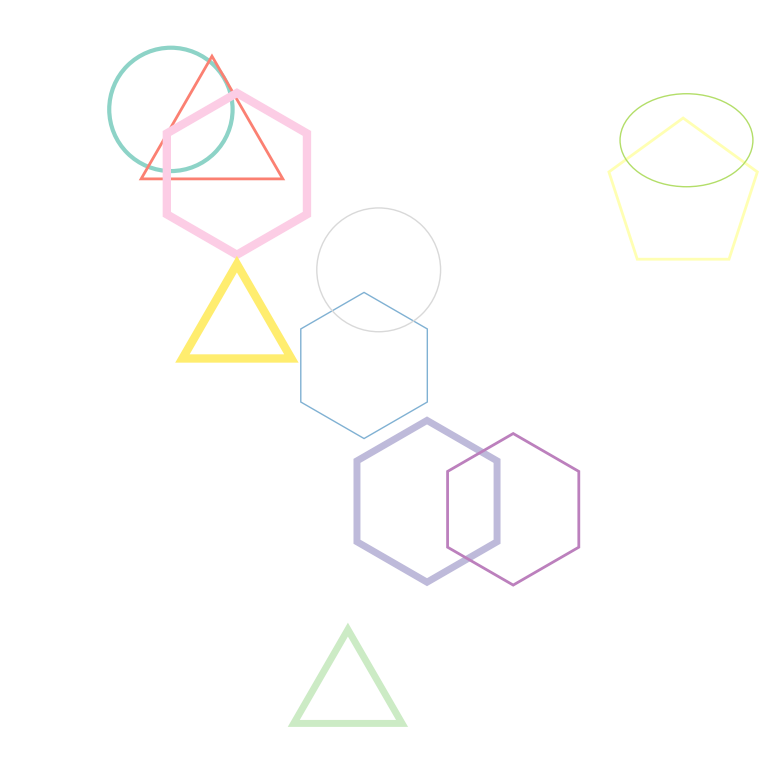[{"shape": "circle", "thickness": 1.5, "radius": 0.4, "center": [0.222, 0.858]}, {"shape": "pentagon", "thickness": 1, "radius": 0.51, "center": [0.887, 0.745]}, {"shape": "hexagon", "thickness": 2.5, "radius": 0.53, "center": [0.555, 0.349]}, {"shape": "triangle", "thickness": 1, "radius": 0.53, "center": [0.275, 0.821]}, {"shape": "hexagon", "thickness": 0.5, "radius": 0.47, "center": [0.473, 0.525]}, {"shape": "oval", "thickness": 0.5, "radius": 0.43, "center": [0.892, 0.818]}, {"shape": "hexagon", "thickness": 3, "radius": 0.53, "center": [0.308, 0.774]}, {"shape": "circle", "thickness": 0.5, "radius": 0.4, "center": [0.492, 0.65]}, {"shape": "hexagon", "thickness": 1, "radius": 0.49, "center": [0.666, 0.339]}, {"shape": "triangle", "thickness": 2.5, "radius": 0.41, "center": [0.452, 0.101]}, {"shape": "triangle", "thickness": 3, "radius": 0.41, "center": [0.308, 0.575]}]